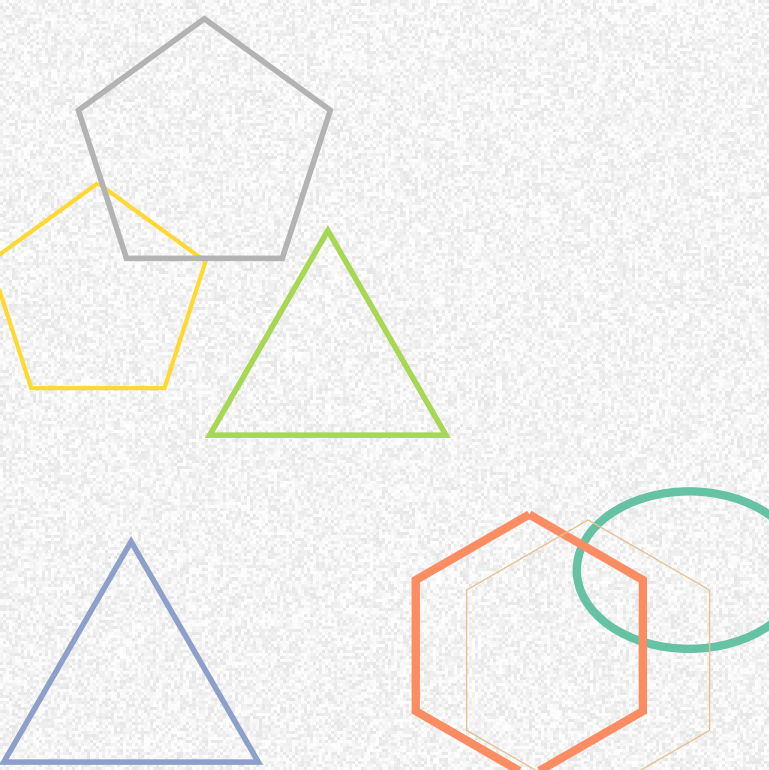[{"shape": "oval", "thickness": 3, "radius": 0.73, "center": [0.895, 0.26]}, {"shape": "hexagon", "thickness": 3, "radius": 0.85, "center": [0.687, 0.162]}, {"shape": "triangle", "thickness": 2, "radius": 0.95, "center": [0.17, 0.106]}, {"shape": "triangle", "thickness": 2, "radius": 0.89, "center": [0.426, 0.523]}, {"shape": "pentagon", "thickness": 1.5, "radius": 0.74, "center": [0.127, 0.615]}, {"shape": "hexagon", "thickness": 0.5, "radius": 0.91, "center": [0.764, 0.143]}, {"shape": "pentagon", "thickness": 2, "radius": 0.86, "center": [0.265, 0.804]}]